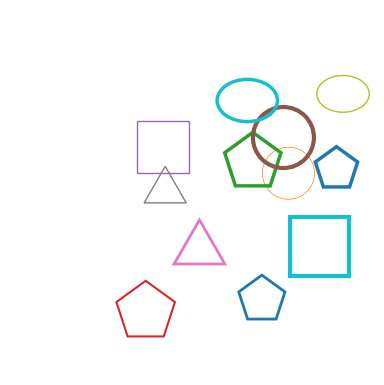[{"shape": "pentagon", "thickness": 2.5, "radius": 0.29, "center": [0.874, 0.561]}, {"shape": "pentagon", "thickness": 2, "radius": 0.32, "center": [0.68, 0.222]}, {"shape": "circle", "thickness": 0.5, "radius": 0.34, "center": [0.749, 0.55]}, {"shape": "pentagon", "thickness": 2.5, "radius": 0.38, "center": [0.657, 0.579]}, {"shape": "pentagon", "thickness": 1.5, "radius": 0.4, "center": [0.378, 0.191]}, {"shape": "square", "thickness": 1, "radius": 0.34, "center": [0.423, 0.618]}, {"shape": "circle", "thickness": 3, "radius": 0.4, "center": [0.736, 0.643]}, {"shape": "triangle", "thickness": 2, "radius": 0.38, "center": [0.518, 0.352]}, {"shape": "triangle", "thickness": 1, "radius": 0.32, "center": [0.429, 0.505]}, {"shape": "oval", "thickness": 1, "radius": 0.34, "center": [0.891, 0.756]}, {"shape": "oval", "thickness": 2.5, "radius": 0.39, "center": [0.642, 0.739]}, {"shape": "square", "thickness": 3, "radius": 0.38, "center": [0.829, 0.36]}]